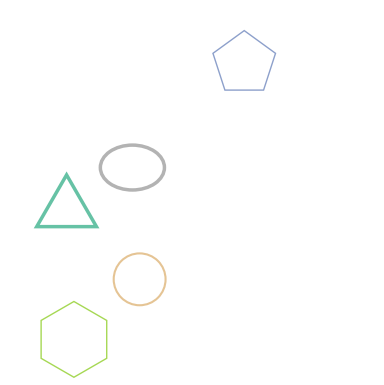[{"shape": "triangle", "thickness": 2.5, "radius": 0.45, "center": [0.173, 0.456]}, {"shape": "pentagon", "thickness": 1, "radius": 0.43, "center": [0.634, 0.835]}, {"shape": "hexagon", "thickness": 1, "radius": 0.49, "center": [0.192, 0.119]}, {"shape": "circle", "thickness": 1.5, "radius": 0.34, "center": [0.363, 0.274]}, {"shape": "oval", "thickness": 2.5, "radius": 0.42, "center": [0.344, 0.565]}]